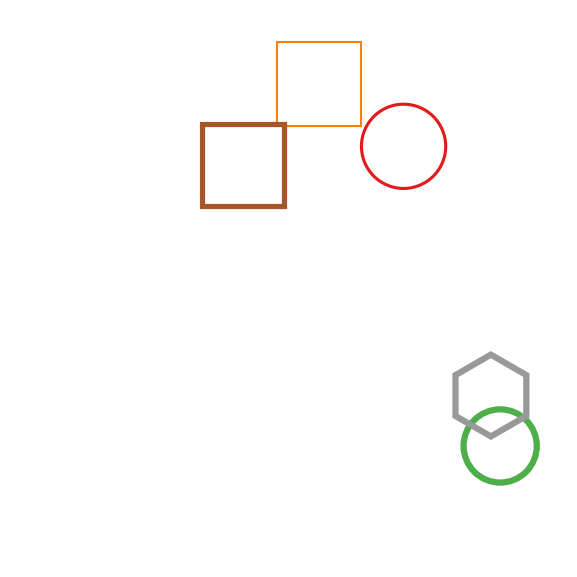[{"shape": "circle", "thickness": 1.5, "radius": 0.36, "center": [0.699, 0.746]}, {"shape": "circle", "thickness": 3, "radius": 0.32, "center": [0.866, 0.227]}, {"shape": "square", "thickness": 1, "radius": 0.36, "center": [0.553, 0.853]}, {"shape": "square", "thickness": 2.5, "radius": 0.35, "center": [0.42, 0.713]}, {"shape": "hexagon", "thickness": 3, "radius": 0.35, "center": [0.85, 0.314]}]